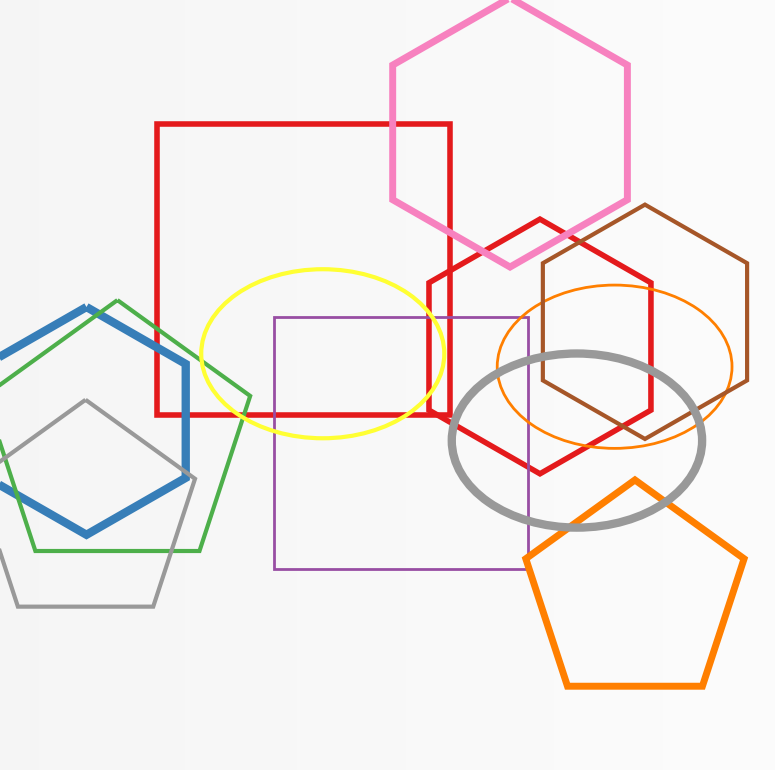[{"shape": "square", "thickness": 2, "radius": 0.94, "center": [0.391, 0.65]}, {"shape": "hexagon", "thickness": 2, "radius": 0.83, "center": [0.697, 0.55]}, {"shape": "hexagon", "thickness": 3, "radius": 0.74, "center": [0.112, 0.453]}, {"shape": "pentagon", "thickness": 1.5, "radius": 0.9, "center": [0.152, 0.43]}, {"shape": "square", "thickness": 1, "radius": 0.82, "center": [0.518, 0.424]}, {"shape": "oval", "thickness": 1, "radius": 0.76, "center": [0.793, 0.524]}, {"shape": "pentagon", "thickness": 2.5, "radius": 0.74, "center": [0.819, 0.229]}, {"shape": "oval", "thickness": 1.5, "radius": 0.78, "center": [0.416, 0.541]}, {"shape": "hexagon", "thickness": 1.5, "radius": 0.76, "center": [0.832, 0.582]}, {"shape": "hexagon", "thickness": 2.5, "radius": 0.87, "center": [0.658, 0.828]}, {"shape": "oval", "thickness": 3, "radius": 0.81, "center": [0.744, 0.428]}, {"shape": "pentagon", "thickness": 1.5, "radius": 0.74, "center": [0.11, 0.332]}]